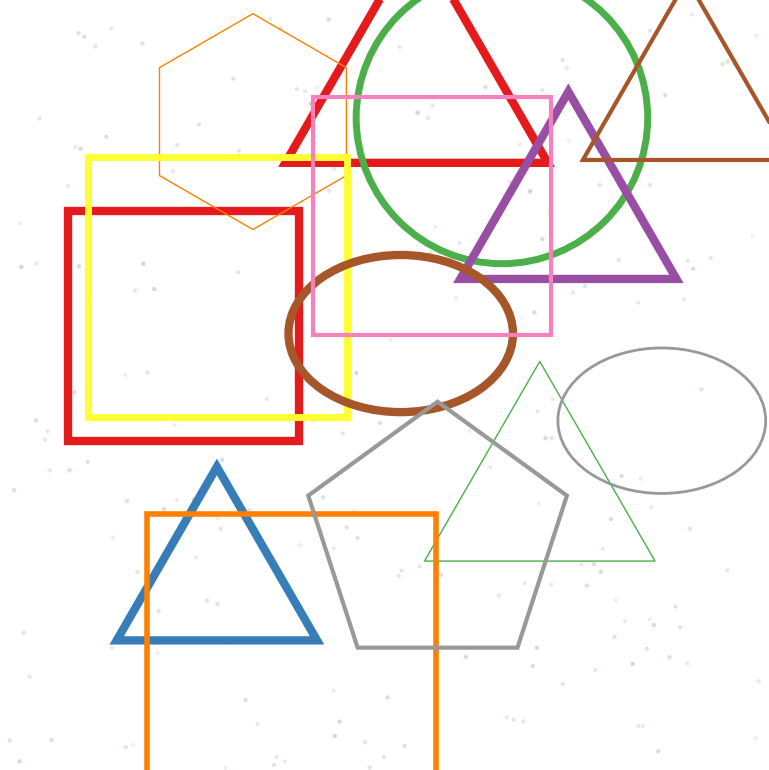[{"shape": "square", "thickness": 3, "radius": 0.75, "center": [0.238, 0.577]}, {"shape": "triangle", "thickness": 3, "radius": 0.98, "center": [0.541, 0.887]}, {"shape": "triangle", "thickness": 3, "radius": 0.75, "center": [0.282, 0.243]}, {"shape": "circle", "thickness": 2.5, "radius": 0.95, "center": [0.652, 0.847]}, {"shape": "triangle", "thickness": 0.5, "radius": 0.86, "center": [0.701, 0.358]}, {"shape": "triangle", "thickness": 3, "radius": 0.81, "center": [0.738, 0.719]}, {"shape": "square", "thickness": 2, "radius": 0.94, "center": [0.379, 0.145]}, {"shape": "hexagon", "thickness": 0.5, "radius": 0.7, "center": [0.328, 0.842]}, {"shape": "square", "thickness": 2.5, "radius": 0.84, "center": [0.282, 0.627]}, {"shape": "triangle", "thickness": 1.5, "radius": 0.78, "center": [0.892, 0.87]}, {"shape": "oval", "thickness": 3, "radius": 0.73, "center": [0.52, 0.567]}, {"shape": "square", "thickness": 1.5, "radius": 0.77, "center": [0.561, 0.72]}, {"shape": "oval", "thickness": 1, "radius": 0.67, "center": [0.859, 0.454]}, {"shape": "pentagon", "thickness": 1.5, "radius": 0.88, "center": [0.568, 0.302]}]